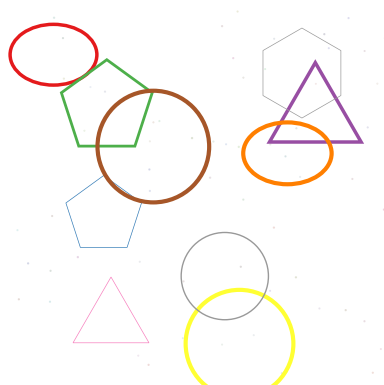[{"shape": "oval", "thickness": 2.5, "radius": 0.56, "center": [0.139, 0.858]}, {"shape": "pentagon", "thickness": 0.5, "radius": 0.52, "center": [0.269, 0.441]}, {"shape": "pentagon", "thickness": 2, "radius": 0.62, "center": [0.277, 0.721]}, {"shape": "triangle", "thickness": 2.5, "radius": 0.69, "center": [0.819, 0.7]}, {"shape": "oval", "thickness": 3, "radius": 0.57, "center": [0.747, 0.602]}, {"shape": "circle", "thickness": 3, "radius": 0.7, "center": [0.622, 0.107]}, {"shape": "circle", "thickness": 3, "radius": 0.73, "center": [0.398, 0.619]}, {"shape": "triangle", "thickness": 0.5, "radius": 0.57, "center": [0.288, 0.167]}, {"shape": "hexagon", "thickness": 0.5, "radius": 0.58, "center": [0.784, 0.81]}, {"shape": "circle", "thickness": 1, "radius": 0.57, "center": [0.584, 0.283]}]